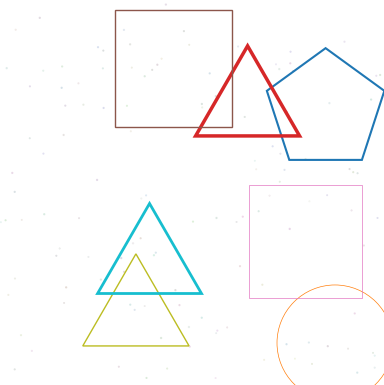[{"shape": "pentagon", "thickness": 1.5, "radius": 0.8, "center": [0.846, 0.714]}, {"shape": "circle", "thickness": 0.5, "radius": 0.75, "center": [0.87, 0.109]}, {"shape": "triangle", "thickness": 2.5, "radius": 0.78, "center": [0.643, 0.725]}, {"shape": "square", "thickness": 1, "radius": 0.75, "center": [0.451, 0.822]}, {"shape": "square", "thickness": 0.5, "radius": 0.73, "center": [0.793, 0.372]}, {"shape": "triangle", "thickness": 1, "radius": 0.8, "center": [0.353, 0.181]}, {"shape": "triangle", "thickness": 2, "radius": 0.78, "center": [0.388, 0.316]}]